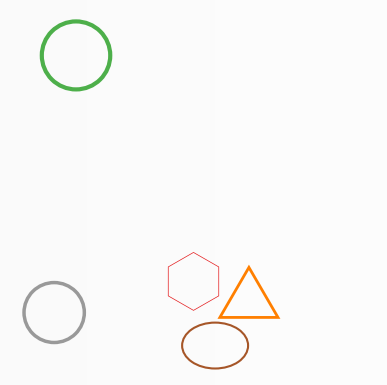[{"shape": "hexagon", "thickness": 0.5, "radius": 0.38, "center": [0.499, 0.269]}, {"shape": "circle", "thickness": 3, "radius": 0.44, "center": [0.196, 0.856]}, {"shape": "triangle", "thickness": 2, "radius": 0.43, "center": [0.642, 0.219]}, {"shape": "oval", "thickness": 1.5, "radius": 0.43, "center": [0.555, 0.102]}, {"shape": "circle", "thickness": 2.5, "radius": 0.39, "center": [0.14, 0.188]}]